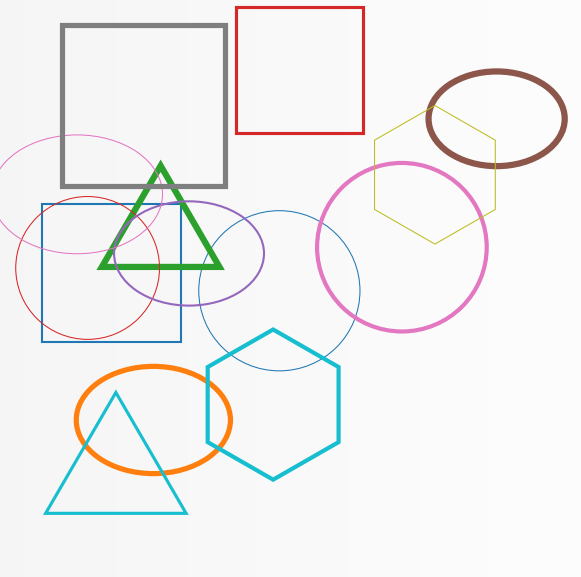[{"shape": "circle", "thickness": 0.5, "radius": 0.69, "center": [0.481, 0.496]}, {"shape": "square", "thickness": 1, "radius": 0.6, "center": [0.192, 0.526]}, {"shape": "oval", "thickness": 2.5, "radius": 0.66, "center": [0.264, 0.272]}, {"shape": "triangle", "thickness": 3, "radius": 0.58, "center": [0.276, 0.595]}, {"shape": "circle", "thickness": 0.5, "radius": 0.62, "center": [0.151, 0.535]}, {"shape": "square", "thickness": 1.5, "radius": 0.54, "center": [0.515, 0.878]}, {"shape": "oval", "thickness": 1, "radius": 0.64, "center": [0.325, 0.56]}, {"shape": "oval", "thickness": 3, "radius": 0.59, "center": [0.854, 0.793]}, {"shape": "circle", "thickness": 2, "radius": 0.73, "center": [0.691, 0.571]}, {"shape": "oval", "thickness": 0.5, "radius": 0.73, "center": [0.133, 0.663]}, {"shape": "square", "thickness": 2.5, "radius": 0.7, "center": [0.247, 0.816]}, {"shape": "hexagon", "thickness": 0.5, "radius": 0.6, "center": [0.748, 0.696]}, {"shape": "hexagon", "thickness": 2, "radius": 0.65, "center": [0.47, 0.299]}, {"shape": "triangle", "thickness": 1.5, "radius": 0.7, "center": [0.199, 0.18]}]